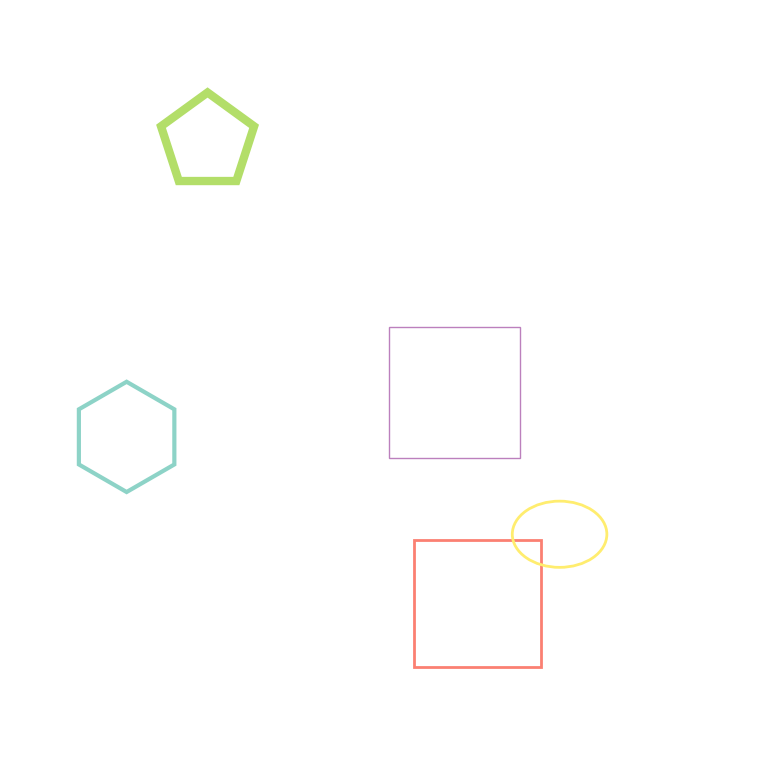[{"shape": "hexagon", "thickness": 1.5, "radius": 0.36, "center": [0.164, 0.433]}, {"shape": "square", "thickness": 1, "radius": 0.41, "center": [0.62, 0.216]}, {"shape": "pentagon", "thickness": 3, "radius": 0.32, "center": [0.27, 0.816]}, {"shape": "square", "thickness": 0.5, "radius": 0.42, "center": [0.59, 0.49]}, {"shape": "oval", "thickness": 1, "radius": 0.31, "center": [0.727, 0.306]}]